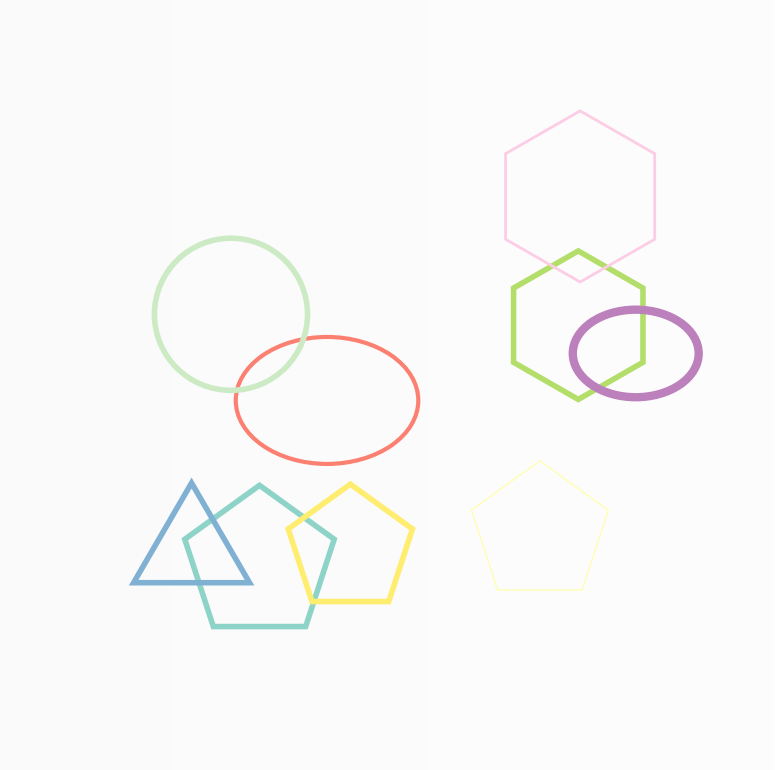[{"shape": "pentagon", "thickness": 2, "radius": 0.51, "center": [0.335, 0.268]}, {"shape": "pentagon", "thickness": 0.5, "radius": 0.46, "center": [0.697, 0.309]}, {"shape": "oval", "thickness": 1.5, "radius": 0.59, "center": [0.422, 0.48]}, {"shape": "triangle", "thickness": 2, "radius": 0.43, "center": [0.247, 0.286]}, {"shape": "hexagon", "thickness": 2, "radius": 0.48, "center": [0.746, 0.578]}, {"shape": "hexagon", "thickness": 1, "radius": 0.56, "center": [0.749, 0.745]}, {"shape": "oval", "thickness": 3, "radius": 0.41, "center": [0.82, 0.541]}, {"shape": "circle", "thickness": 2, "radius": 0.49, "center": [0.298, 0.592]}, {"shape": "pentagon", "thickness": 2, "radius": 0.42, "center": [0.452, 0.287]}]